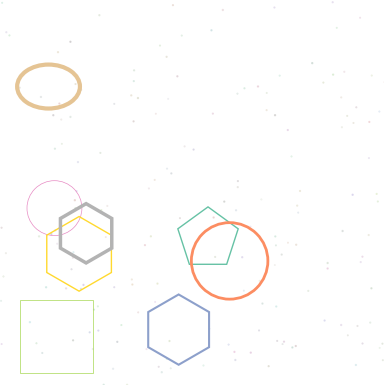[{"shape": "pentagon", "thickness": 1, "radius": 0.41, "center": [0.54, 0.38]}, {"shape": "circle", "thickness": 2, "radius": 0.5, "center": [0.596, 0.322]}, {"shape": "hexagon", "thickness": 1.5, "radius": 0.46, "center": [0.464, 0.144]}, {"shape": "circle", "thickness": 0.5, "radius": 0.36, "center": [0.141, 0.459]}, {"shape": "square", "thickness": 0.5, "radius": 0.47, "center": [0.146, 0.125]}, {"shape": "hexagon", "thickness": 1, "radius": 0.48, "center": [0.205, 0.341]}, {"shape": "oval", "thickness": 3, "radius": 0.41, "center": [0.126, 0.775]}, {"shape": "hexagon", "thickness": 2.5, "radius": 0.38, "center": [0.224, 0.394]}]